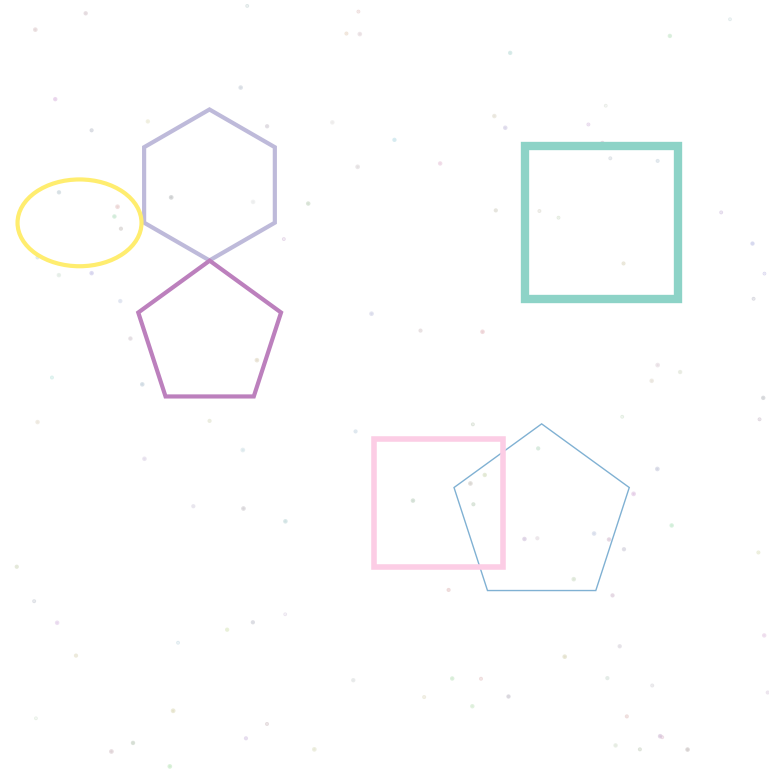[{"shape": "square", "thickness": 3, "radius": 0.5, "center": [0.781, 0.71]}, {"shape": "hexagon", "thickness": 1.5, "radius": 0.49, "center": [0.272, 0.76]}, {"shape": "pentagon", "thickness": 0.5, "radius": 0.6, "center": [0.703, 0.33]}, {"shape": "square", "thickness": 2, "radius": 0.42, "center": [0.569, 0.346]}, {"shape": "pentagon", "thickness": 1.5, "radius": 0.49, "center": [0.272, 0.564]}, {"shape": "oval", "thickness": 1.5, "radius": 0.4, "center": [0.103, 0.711]}]